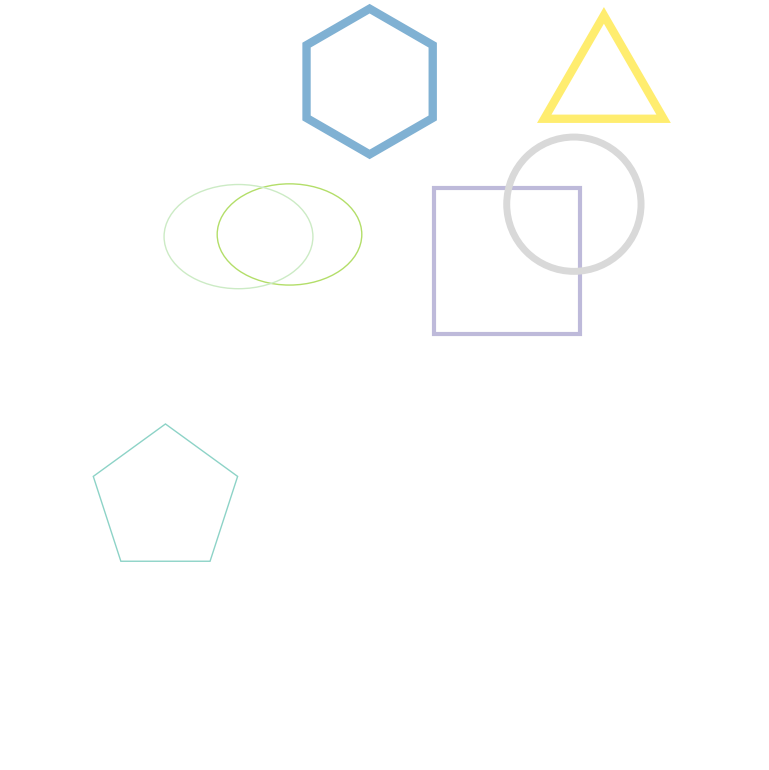[{"shape": "pentagon", "thickness": 0.5, "radius": 0.49, "center": [0.215, 0.351]}, {"shape": "square", "thickness": 1.5, "radius": 0.47, "center": [0.659, 0.661]}, {"shape": "hexagon", "thickness": 3, "radius": 0.47, "center": [0.48, 0.894]}, {"shape": "oval", "thickness": 0.5, "radius": 0.47, "center": [0.376, 0.696]}, {"shape": "circle", "thickness": 2.5, "radius": 0.44, "center": [0.745, 0.735]}, {"shape": "oval", "thickness": 0.5, "radius": 0.48, "center": [0.31, 0.693]}, {"shape": "triangle", "thickness": 3, "radius": 0.45, "center": [0.784, 0.891]}]